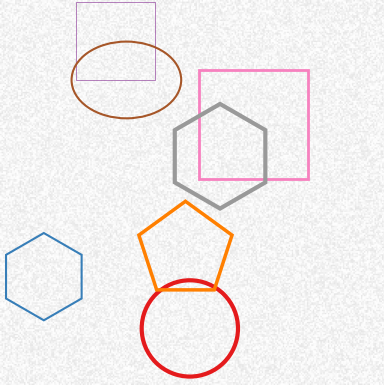[{"shape": "circle", "thickness": 3, "radius": 0.63, "center": [0.493, 0.147]}, {"shape": "hexagon", "thickness": 1.5, "radius": 0.57, "center": [0.114, 0.281]}, {"shape": "square", "thickness": 0.5, "radius": 0.51, "center": [0.3, 0.894]}, {"shape": "pentagon", "thickness": 2.5, "radius": 0.64, "center": [0.482, 0.35]}, {"shape": "oval", "thickness": 1.5, "radius": 0.71, "center": [0.328, 0.792]}, {"shape": "square", "thickness": 2, "radius": 0.71, "center": [0.658, 0.677]}, {"shape": "hexagon", "thickness": 3, "radius": 0.68, "center": [0.572, 0.594]}]